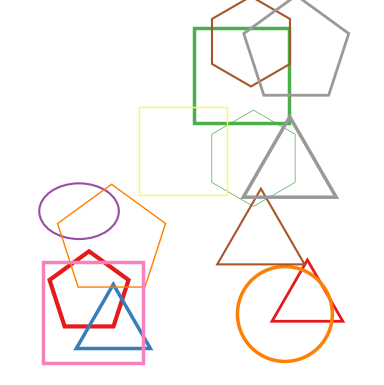[{"shape": "pentagon", "thickness": 3, "radius": 0.54, "center": [0.231, 0.239]}, {"shape": "triangle", "thickness": 2, "radius": 0.53, "center": [0.798, 0.219]}, {"shape": "triangle", "thickness": 2.5, "radius": 0.56, "center": [0.294, 0.15]}, {"shape": "square", "thickness": 2.5, "radius": 0.62, "center": [0.626, 0.803]}, {"shape": "hexagon", "thickness": 0.5, "radius": 0.63, "center": [0.658, 0.589]}, {"shape": "oval", "thickness": 1.5, "radius": 0.52, "center": [0.205, 0.451]}, {"shape": "pentagon", "thickness": 1, "radius": 0.74, "center": [0.29, 0.374]}, {"shape": "circle", "thickness": 2.5, "radius": 0.62, "center": [0.74, 0.184]}, {"shape": "square", "thickness": 1, "radius": 0.57, "center": [0.476, 0.607]}, {"shape": "hexagon", "thickness": 1.5, "radius": 0.58, "center": [0.652, 0.892]}, {"shape": "triangle", "thickness": 1.5, "radius": 0.66, "center": [0.678, 0.379]}, {"shape": "square", "thickness": 2.5, "radius": 0.65, "center": [0.241, 0.189]}, {"shape": "pentagon", "thickness": 2, "radius": 0.72, "center": [0.769, 0.869]}, {"shape": "triangle", "thickness": 2.5, "radius": 0.7, "center": [0.753, 0.557]}]